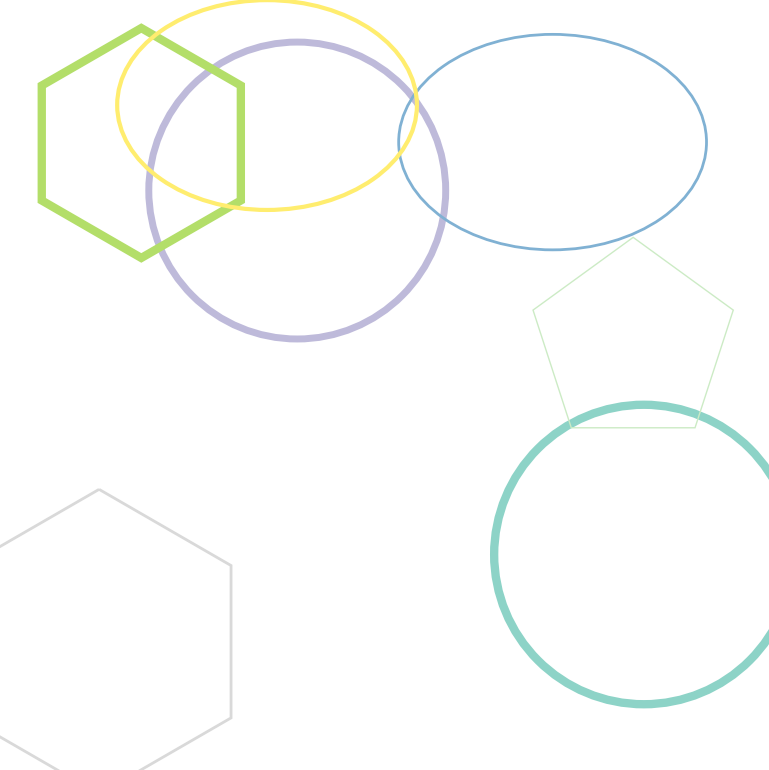[{"shape": "circle", "thickness": 3, "radius": 0.97, "center": [0.836, 0.28]}, {"shape": "circle", "thickness": 2.5, "radius": 0.96, "center": [0.386, 0.753]}, {"shape": "oval", "thickness": 1, "radius": 1.0, "center": [0.718, 0.815]}, {"shape": "hexagon", "thickness": 3, "radius": 0.75, "center": [0.184, 0.814]}, {"shape": "hexagon", "thickness": 1, "radius": 0.99, "center": [0.129, 0.167]}, {"shape": "pentagon", "thickness": 0.5, "radius": 0.68, "center": [0.822, 0.555]}, {"shape": "oval", "thickness": 1.5, "radius": 0.97, "center": [0.347, 0.864]}]